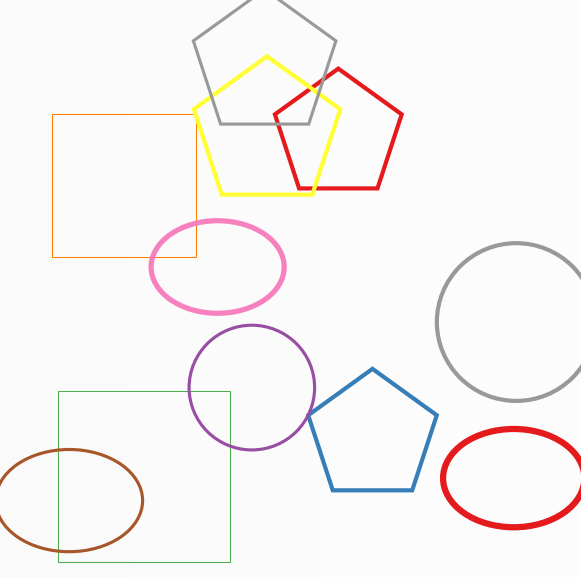[{"shape": "pentagon", "thickness": 2, "radius": 0.57, "center": [0.582, 0.766]}, {"shape": "oval", "thickness": 3, "radius": 0.61, "center": [0.884, 0.171]}, {"shape": "pentagon", "thickness": 2, "radius": 0.58, "center": [0.641, 0.244]}, {"shape": "square", "thickness": 0.5, "radius": 0.74, "center": [0.248, 0.174]}, {"shape": "circle", "thickness": 1.5, "radius": 0.54, "center": [0.433, 0.328]}, {"shape": "square", "thickness": 0.5, "radius": 0.62, "center": [0.213, 0.678]}, {"shape": "pentagon", "thickness": 2, "radius": 0.66, "center": [0.459, 0.769]}, {"shape": "oval", "thickness": 1.5, "radius": 0.63, "center": [0.119, 0.132]}, {"shape": "oval", "thickness": 2.5, "radius": 0.57, "center": [0.374, 0.537]}, {"shape": "circle", "thickness": 2, "radius": 0.68, "center": [0.888, 0.441]}, {"shape": "pentagon", "thickness": 1.5, "radius": 0.64, "center": [0.455, 0.889]}]